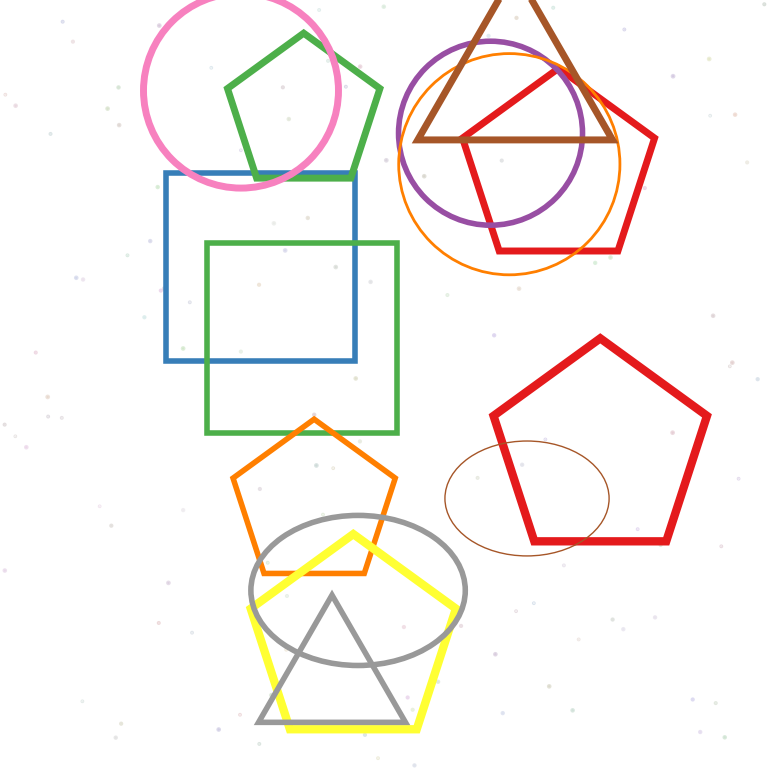[{"shape": "pentagon", "thickness": 3, "radius": 0.73, "center": [0.78, 0.415]}, {"shape": "pentagon", "thickness": 2.5, "radius": 0.66, "center": [0.725, 0.78]}, {"shape": "square", "thickness": 2, "radius": 0.61, "center": [0.338, 0.653]}, {"shape": "pentagon", "thickness": 2.5, "radius": 0.52, "center": [0.394, 0.853]}, {"shape": "square", "thickness": 2, "radius": 0.62, "center": [0.392, 0.561]}, {"shape": "circle", "thickness": 2, "radius": 0.6, "center": [0.637, 0.827]}, {"shape": "circle", "thickness": 1, "radius": 0.72, "center": [0.661, 0.787]}, {"shape": "pentagon", "thickness": 2, "radius": 0.55, "center": [0.408, 0.345]}, {"shape": "pentagon", "thickness": 3, "radius": 0.7, "center": [0.459, 0.166]}, {"shape": "triangle", "thickness": 2.5, "radius": 0.73, "center": [0.669, 0.891]}, {"shape": "oval", "thickness": 0.5, "radius": 0.53, "center": [0.684, 0.353]}, {"shape": "circle", "thickness": 2.5, "radius": 0.63, "center": [0.313, 0.882]}, {"shape": "triangle", "thickness": 2, "radius": 0.55, "center": [0.431, 0.117]}, {"shape": "oval", "thickness": 2, "radius": 0.7, "center": [0.465, 0.233]}]